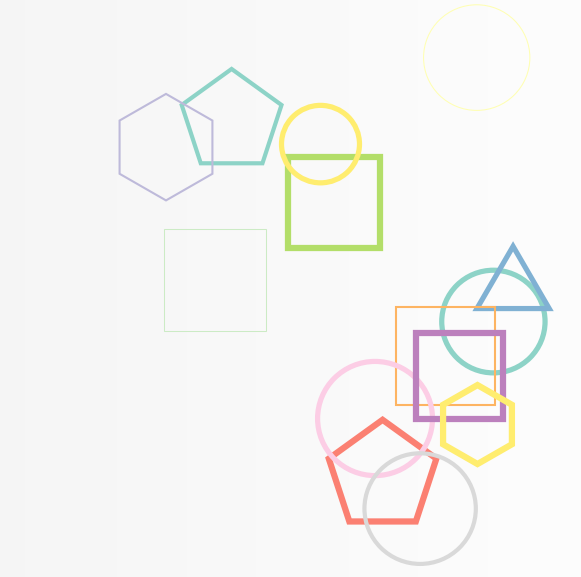[{"shape": "pentagon", "thickness": 2, "radius": 0.45, "center": [0.398, 0.789]}, {"shape": "circle", "thickness": 2.5, "radius": 0.44, "center": [0.849, 0.442]}, {"shape": "circle", "thickness": 0.5, "radius": 0.46, "center": [0.82, 0.899]}, {"shape": "hexagon", "thickness": 1, "radius": 0.46, "center": [0.286, 0.744]}, {"shape": "pentagon", "thickness": 3, "radius": 0.49, "center": [0.658, 0.175]}, {"shape": "triangle", "thickness": 2.5, "radius": 0.36, "center": [0.883, 0.501]}, {"shape": "square", "thickness": 1, "radius": 0.42, "center": [0.767, 0.382]}, {"shape": "square", "thickness": 3, "radius": 0.4, "center": [0.575, 0.648]}, {"shape": "circle", "thickness": 2.5, "radius": 0.49, "center": [0.645, 0.274]}, {"shape": "circle", "thickness": 2, "radius": 0.48, "center": [0.723, 0.118]}, {"shape": "square", "thickness": 3, "radius": 0.37, "center": [0.791, 0.348]}, {"shape": "square", "thickness": 0.5, "radius": 0.44, "center": [0.369, 0.514]}, {"shape": "circle", "thickness": 2.5, "radius": 0.34, "center": [0.551, 0.75]}, {"shape": "hexagon", "thickness": 3, "radius": 0.34, "center": [0.821, 0.264]}]